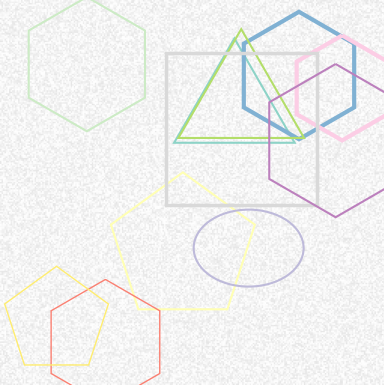[{"shape": "triangle", "thickness": 1.5, "radius": 0.9, "center": [0.609, 0.72]}, {"shape": "pentagon", "thickness": 1.5, "radius": 0.98, "center": [0.475, 0.356]}, {"shape": "oval", "thickness": 1.5, "radius": 0.71, "center": [0.646, 0.356]}, {"shape": "hexagon", "thickness": 1, "radius": 0.81, "center": [0.274, 0.111]}, {"shape": "hexagon", "thickness": 3, "radius": 0.83, "center": [0.777, 0.804]}, {"shape": "triangle", "thickness": 1.5, "radius": 0.94, "center": [0.627, 0.736]}, {"shape": "hexagon", "thickness": 3, "radius": 0.68, "center": [0.889, 0.772]}, {"shape": "square", "thickness": 2.5, "radius": 0.99, "center": [0.627, 0.664]}, {"shape": "hexagon", "thickness": 1.5, "radius": 1.0, "center": [0.872, 0.635]}, {"shape": "hexagon", "thickness": 1.5, "radius": 0.87, "center": [0.226, 0.833]}, {"shape": "pentagon", "thickness": 1, "radius": 0.71, "center": [0.147, 0.167]}]